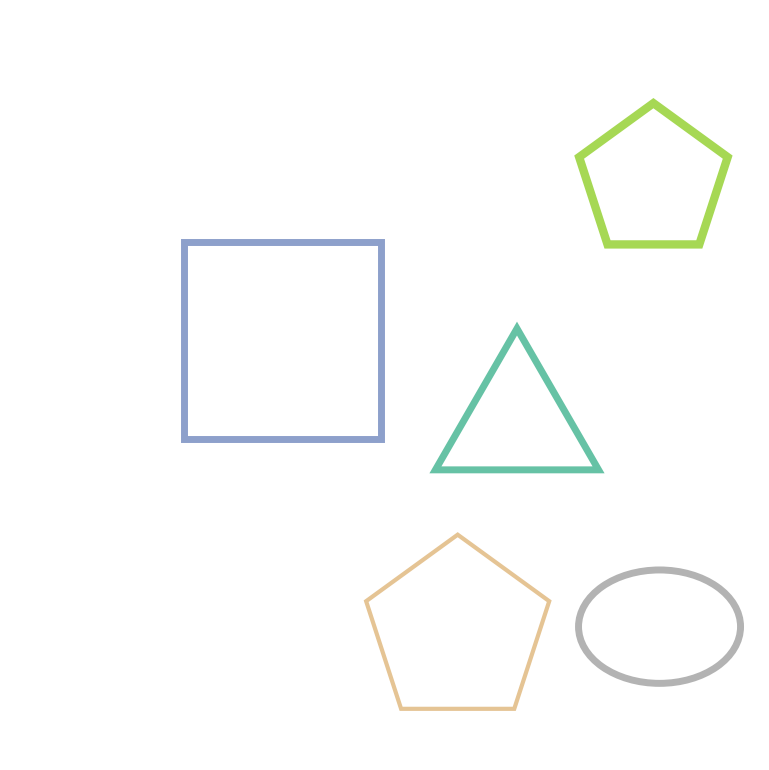[{"shape": "triangle", "thickness": 2.5, "radius": 0.61, "center": [0.671, 0.451]}, {"shape": "square", "thickness": 2.5, "radius": 0.64, "center": [0.367, 0.558]}, {"shape": "pentagon", "thickness": 3, "radius": 0.51, "center": [0.849, 0.765]}, {"shape": "pentagon", "thickness": 1.5, "radius": 0.63, "center": [0.594, 0.181]}, {"shape": "oval", "thickness": 2.5, "radius": 0.53, "center": [0.857, 0.186]}]